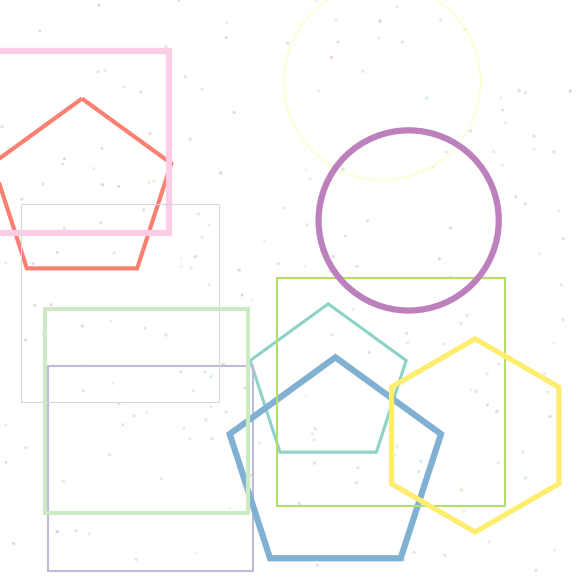[{"shape": "pentagon", "thickness": 1.5, "radius": 0.71, "center": [0.568, 0.331]}, {"shape": "circle", "thickness": 0.5, "radius": 0.85, "center": [0.662, 0.858]}, {"shape": "square", "thickness": 1, "radius": 0.89, "center": [0.261, 0.188]}, {"shape": "pentagon", "thickness": 2, "radius": 0.81, "center": [0.142, 0.666]}, {"shape": "pentagon", "thickness": 3, "radius": 0.96, "center": [0.581, 0.188]}, {"shape": "square", "thickness": 1, "radius": 0.99, "center": [0.676, 0.32]}, {"shape": "square", "thickness": 3, "radius": 0.79, "center": [0.136, 0.754]}, {"shape": "square", "thickness": 0.5, "radius": 0.86, "center": [0.208, 0.474]}, {"shape": "circle", "thickness": 3, "radius": 0.78, "center": [0.708, 0.617]}, {"shape": "square", "thickness": 2, "radius": 0.88, "center": [0.253, 0.287]}, {"shape": "hexagon", "thickness": 2.5, "radius": 0.84, "center": [0.823, 0.245]}]